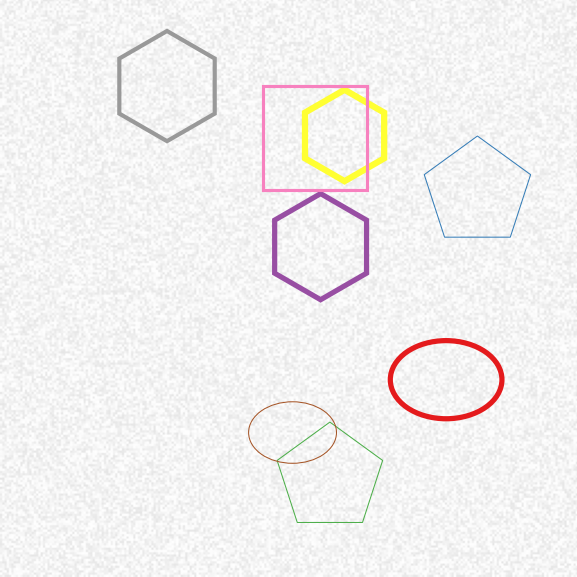[{"shape": "oval", "thickness": 2.5, "radius": 0.48, "center": [0.773, 0.342]}, {"shape": "pentagon", "thickness": 0.5, "radius": 0.48, "center": [0.827, 0.667]}, {"shape": "pentagon", "thickness": 0.5, "radius": 0.48, "center": [0.571, 0.172]}, {"shape": "hexagon", "thickness": 2.5, "radius": 0.46, "center": [0.555, 0.572]}, {"shape": "hexagon", "thickness": 3, "radius": 0.4, "center": [0.597, 0.765]}, {"shape": "oval", "thickness": 0.5, "radius": 0.38, "center": [0.507, 0.25]}, {"shape": "square", "thickness": 1.5, "radius": 0.45, "center": [0.545, 0.76]}, {"shape": "hexagon", "thickness": 2, "radius": 0.48, "center": [0.289, 0.85]}]